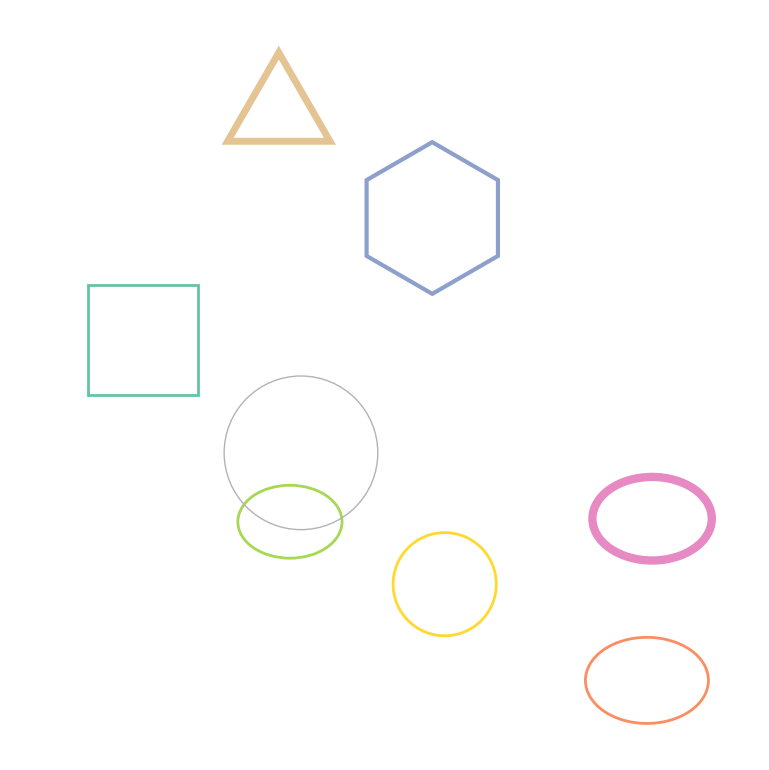[{"shape": "square", "thickness": 1, "radius": 0.36, "center": [0.186, 0.559]}, {"shape": "oval", "thickness": 1, "radius": 0.4, "center": [0.84, 0.116]}, {"shape": "hexagon", "thickness": 1.5, "radius": 0.49, "center": [0.561, 0.717]}, {"shape": "oval", "thickness": 3, "radius": 0.39, "center": [0.847, 0.326]}, {"shape": "oval", "thickness": 1, "radius": 0.34, "center": [0.377, 0.322]}, {"shape": "circle", "thickness": 1, "radius": 0.34, "center": [0.578, 0.241]}, {"shape": "triangle", "thickness": 2.5, "radius": 0.38, "center": [0.362, 0.855]}, {"shape": "circle", "thickness": 0.5, "radius": 0.5, "center": [0.391, 0.412]}]